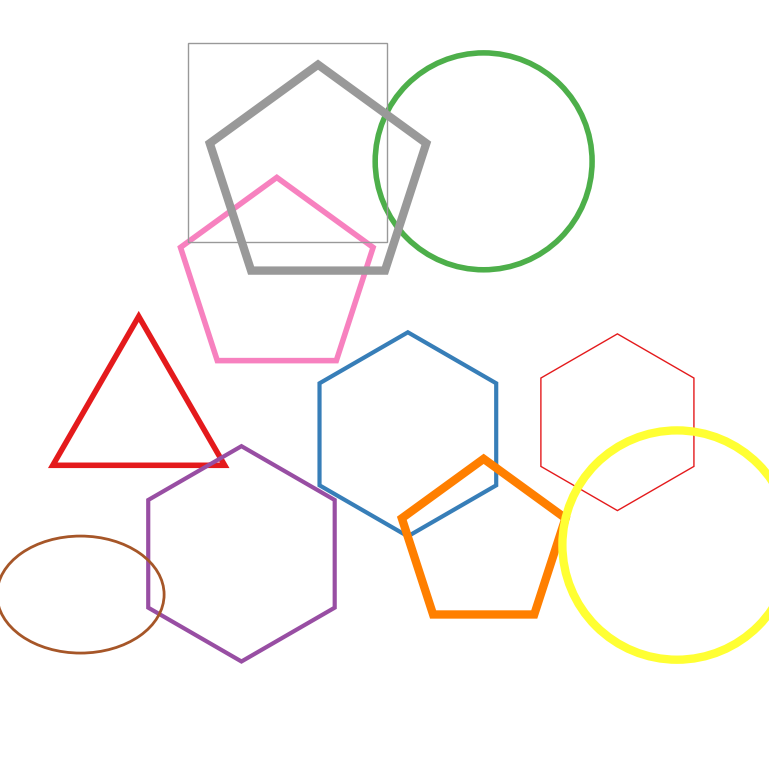[{"shape": "triangle", "thickness": 2, "radius": 0.64, "center": [0.18, 0.46]}, {"shape": "hexagon", "thickness": 0.5, "radius": 0.57, "center": [0.802, 0.452]}, {"shape": "hexagon", "thickness": 1.5, "radius": 0.66, "center": [0.53, 0.436]}, {"shape": "circle", "thickness": 2, "radius": 0.7, "center": [0.628, 0.79]}, {"shape": "hexagon", "thickness": 1.5, "radius": 0.7, "center": [0.314, 0.281]}, {"shape": "pentagon", "thickness": 3, "radius": 0.56, "center": [0.628, 0.292]}, {"shape": "circle", "thickness": 3, "radius": 0.74, "center": [0.879, 0.292]}, {"shape": "oval", "thickness": 1, "radius": 0.54, "center": [0.105, 0.228]}, {"shape": "pentagon", "thickness": 2, "radius": 0.66, "center": [0.359, 0.638]}, {"shape": "square", "thickness": 0.5, "radius": 0.65, "center": [0.374, 0.815]}, {"shape": "pentagon", "thickness": 3, "radius": 0.74, "center": [0.413, 0.768]}]